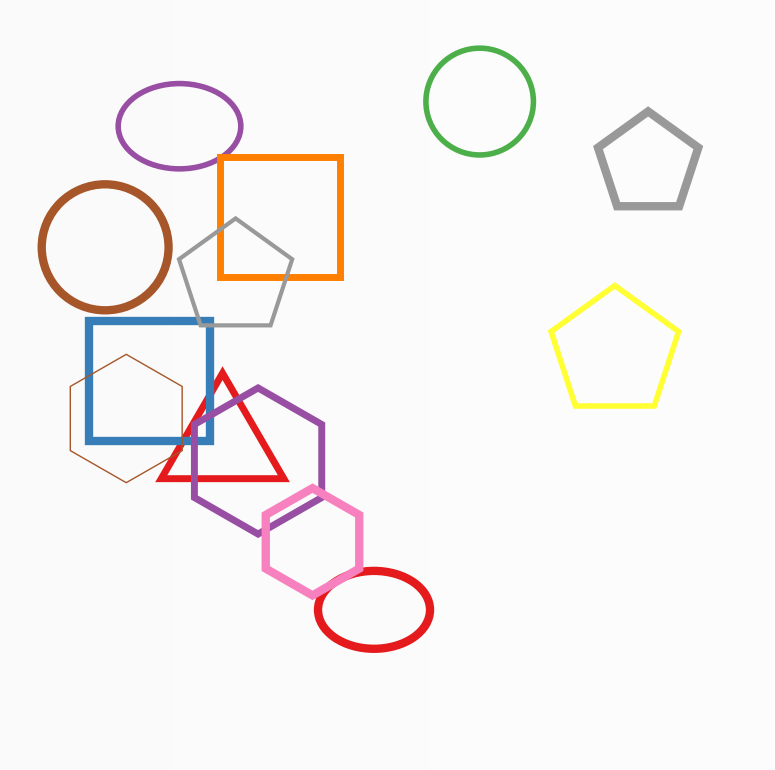[{"shape": "triangle", "thickness": 2.5, "radius": 0.46, "center": [0.287, 0.424]}, {"shape": "oval", "thickness": 3, "radius": 0.36, "center": [0.483, 0.208]}, {"shape": "square", "thickness": 3, "radius": 0.39, "center": [0.193, 0.505]}, {"shape": "circle", "thickness": 2, "radius": 0.35, "center": [0.619, 0.868]}, {"shape": "oval", "thickness": 2, "radius": 0.4, "center": [0.232, 0.836]}, {"shape": "hexagon", "thickness": 2.5, "radius": 0.47, "center": [0.333, 0.401]}, {"shape": "square", "thickness": 2.5, "radius": 0.39, "center": [0.361, 0.718]}, {"shape": "pentagon", "thickness": 2, "radius": 0.43, "center": [0.793, 0.543]}, {"shape": "hexagon", "thickness": 0.5, "radius": 0.42, "center": [0.163, 0.456]}, {"shape": "circle", "thickness": 3, "radius": 0.41, "center": [0.136, 0.679]}, {"shape": "hexagon", "thickness": 3, "radius": 0.35, "center": [0.403, 0.296]}, {"shape": "pentagon", "thickness": 1.5, "radius": 0.38, "center": [0.304, 0.64]}, {"shape": "pentagon", "thickness": 3, "radius": 0.34, "center": [0.836, 0.787]}]